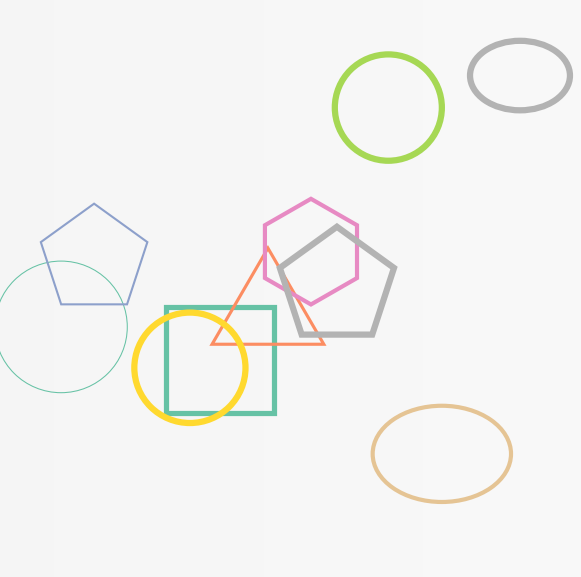[{"shape": "circle", "thickness": 0.5, "radius": 0.57, "center": [0.105, 0.433]}, {"shape": "square", "thickness": 2.5, "radius": 0.46, "center": [0.379, 0.376]}, {"shape": "triangle", "thickness": 1.5, "radius": 0.55, "center": [0.461, 0.459]}, {"shape": "pentagon", "thickness": 1, "radius": 0.48, "center": [0.162, 0.55]}, {"shape": "hexagon", "thickness": 2, "radius": 0.46, "center": [0.535, 0.563]}, {"shape": "circle", "thickness": 3, "radius": 0.46, "center": [0.668, 0.813]}, {"shape": "circle", "thickness": 3, "radius": 0.48, "center": [0.327, 0.362]}, {"shape": "oval", "thickness": 2, "radius": 0.6, "center": [0.76, 0.213]}, {"shape": "oval", "thickness": 3, "radius": 0.43, "center": [0.895, 0.868]}, {"shape": "pentagon", "thickness": 3, "radius": 0.52, "center": [0.58, 0.503]}]